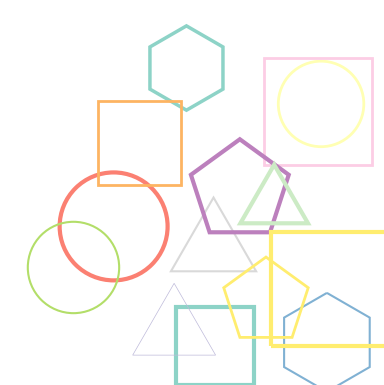[{"shape": "square", "thickness": 3, "radius": 0.51, "center": [0.559, 0.102]}, {"shape": "hexagon", "thickness": 2.5, "radius": 0.55, "center": [0.484, 0.823]}, {"shape": "circle", "thickness": 2, "radius": 0.56, "center": [0.834, 0.73]}, {"shape": "triangle", "thickness": 0.5, "radius": 0.62, "center": [0.452, 0.14]}, {"shape": "circle", "thickness": 3, "radius": 0.7, "center": [0.295, 0.412]}, {"shape": "hexagon", "thickness": 1.5, "radius": 0.64, "center": [0.849, 0.111]}, {"shape": "square", "thickness": 2, "radius": 0.54, "center": [0.362, 0.628]}, {"shape": "circle", "thickness": 1.5, "radius": 0.59, "center": [0.191, 0.305]}, {"shape": "square", "thickness": 2, "radius": 0.7, "center": [0.826, 0.71]}, {"shape": "triangle", "thickness": 1.5, "radius": 0.64, "center": [0.555, 0.359]}, {"shape": "pentagon", "thickness": 3, "radius": 0.67, "center": [0.623, 0.505]}, {"shape": "triangle", "thickness": 3, "radius": 0.51, "center": [0.712, 0.471]}, {"shape": "square", "thickness": 3, "radius": 0.74, "center": [0.853, 0.25]}, {"shape": "pentagon", "thickness": 2, "radius": 0.58, "center": [0.691, 0.217]}]